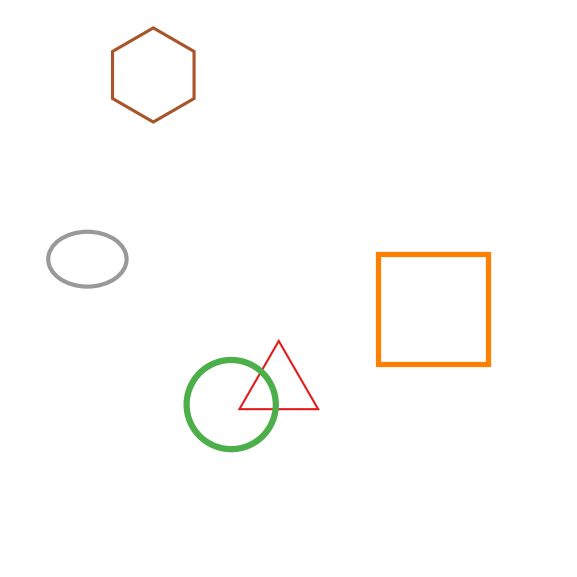[{"shape": "triangle", "thickness": 1, "radius": 0.39, "center": [0.483, 0.33]}, {"shape": "circle", "thickness": 3, "radius": 0.39, "center": [0.4, 0.299]}, {"shape": "square", "thickness": 2.5, "radius": 0.48, "center": [0.749, 0.464]}, {"shape": "hexagon", "thickness": 1.5, "radius": 0.41, "center": [0.265, 0.869]}, {"shape": "oval", "thickness": 2, "radius": 0.34, "center": [0.151, 0.55]}]